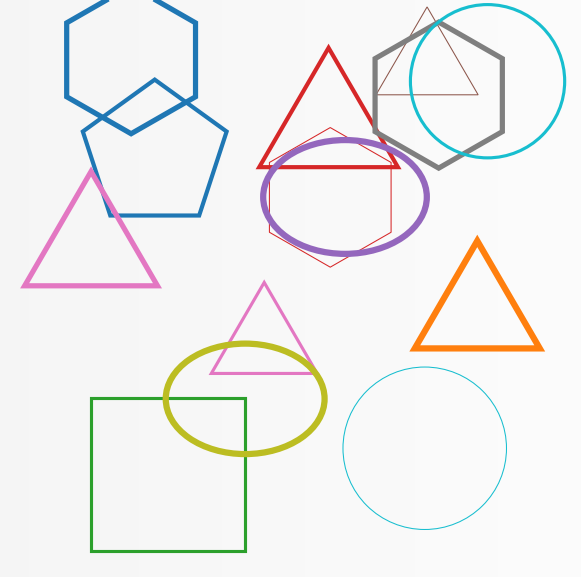[{"shape": "pentagon", "thickness": 2, "radius": 0.65, "center": [0.266, 0.731]}, {"shape": "hexagon", "thickness": 2.5, "radius": 0.64, "center": [0.226, 0.896]}, {"shape": "triangle", "thickness": 3, "radius": 0.62, "center": [0.821, 0.458]}, {"shape": "square", "thickness": 1.5, "radius": 0.66, "center": [0.289, 0.178]}, {"shape": "triangle", "thickness": 2, "radius": 0.69, "center": [0.565, 0.779]}, {"shape": "hexagon", "thickness": 0.5, "radius": 0.6, "center": [0.568, 0.657]}, {"shape": "oval", "thickness": 3, "radius": 0.7, "center": [0.594, 0.658]}, {"shape": "triangle", "thickness": 0.5, "radius": 0.51, "center": [0.735, 0.886]}, {"shape": "triangle", "thickness": 1.5, "radius": 0.53, "center": [0.455, 0.405]}, {"shape": "triangle", "thickness": 2.5, "radius": 0.66, "center": [0.157, 0.57]}, {"shape": "hexagon", "thickness": 2.5, "radius": 0.63, "center": [0.755, 0.834]}, {"shape": "oval", "thickness": 3, "radius": 0.68, "center": [0.422, 0.308]}, {"shape": "circle", "thickness": 0.5, "radius": 0.7, "center": [0.731, 0.223]}, {"shape": "circle", "thickness": 1.5, "radius": 0.66, "center": [0.839, 0.858]}]